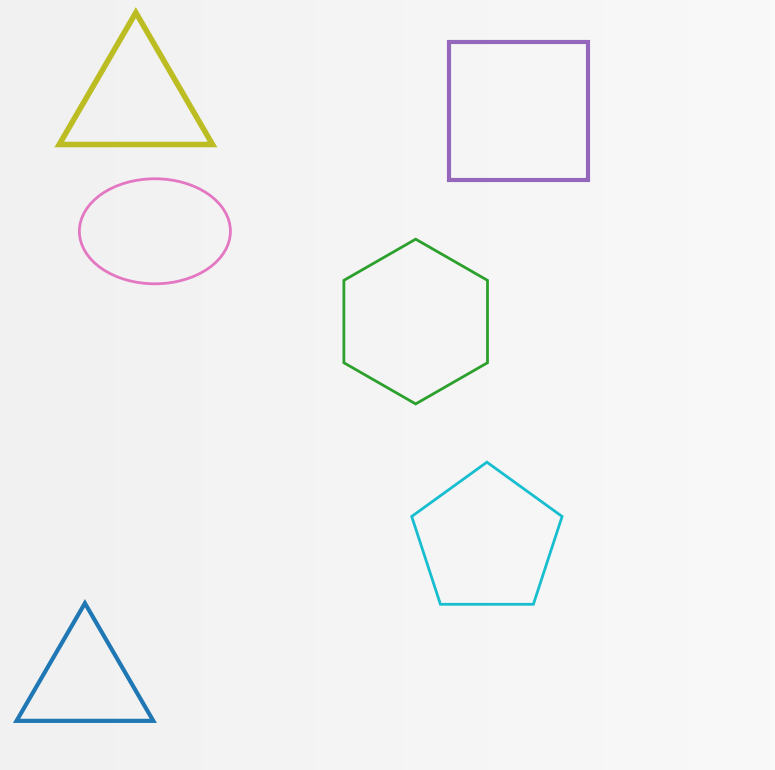[{"shape": "triangle", "thickness": 1.5, "radius": 0.51, "center": [0.11, 0.115]}, {"shape": "hexagon", "thickness": 1, "radius": 0.53, "center": [0.536, 0.582]}, {"shape": "square", "thickness": 1.5, "radius": 0.45, "center": [0.669, 0.856]}, {"shape": "oval", "thickness": 1, "radius": 0.49, "center": [0.2, 0.7]}, {"shape": "triangle", "thickness": 2, "radius": 0.57, "center": [0.175, 0.869]}, {"shape": "pentagon", "thickness": 1, "radius": 0.51, "center": [0.628, 0.298]}]